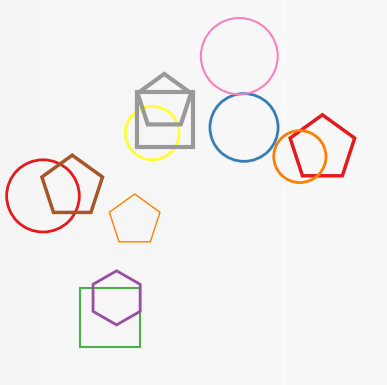[{"shape": "pentagon", "thickness": 2.5, "radius": 0.44, "center": [0.832, 0.614]}, {"shape": "circle", "thickness": 2, "radius": 0.47, "center": [0.111, 0.491]}, {"shape": "circle", "thickness": 2, "radius": 0.44, "center": [0.63, 0.669]}, {"shape": "square", "thickness": 1.5, "radius": 0.38, "center": [0.284, 0.176]}, {"shape": "hexagon", "thickness": 2, "radius": 0.35, "center": [0.301, 0.226]}, {"shape": "circle", "thickness": 2, "radius": 0.34, "center": [0.774, 0.593]}, {"shape": "pentagon", "thickness": 1, "radius": 0.34, "center": [0.347, 0.427]}, {"shape": "circle", "thickness": 2, "radius": 0.35, "center": [0.393, 0.654]}, {"shape": "pentagon", "thickness": 2.5, "radius": 0.41, "center": [0.186, 0.515]}, {"shape": "circle", "thickness": 1.5, "radius": 0.5, "center": [0.618, 0.854]}, {"shape": "square", "thickness": 3, "radius": 0.36, "center": [0.426, 0.689]}, {"shape": "pentagon", "thickness": 3, "radius": 0.36, "center": [0.424, 0.735]}]